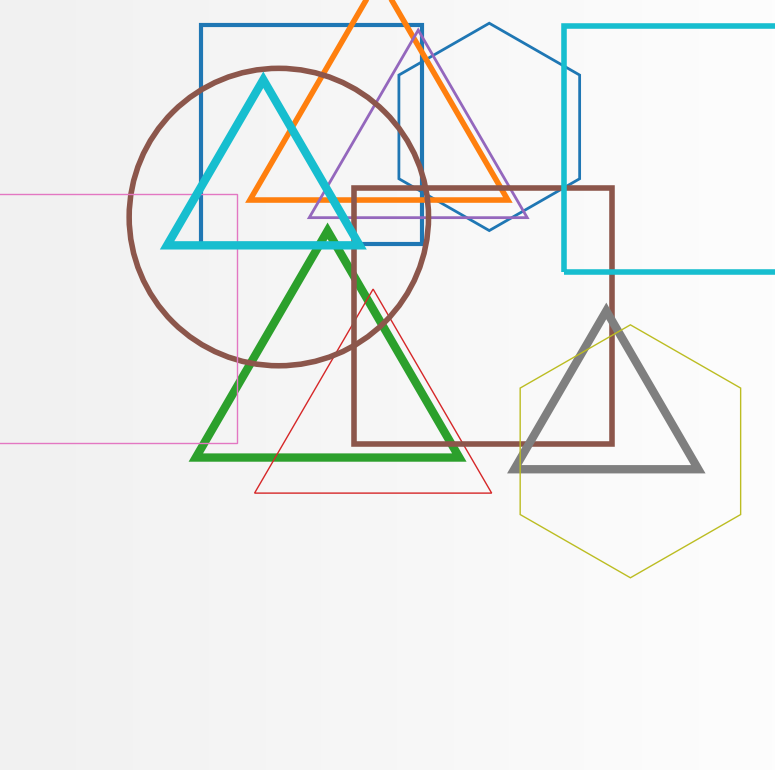[{"shape": "hexagon", "thickness": 1, "radius": 0.67, "center": [0.631, 0.835]}, {"shape": "square", "thickness": 1.5, "radius": 0.71, "center": [0.402, 0.825]}, {"shape": "triangle", "thickness": 2, "radius": 0.96, "center": [0.489, 0.836]}, {"shape": "triangle", "thickness": 3, "radius": 0.98, "center": [0.423, 0.504]}, {"shape": "triangle", "thickness": 0.5, "radius": 0.88, "center": [0.481, 0.448]}, {"shape": "triangle", "thickness": 1, "radius": 0.81, "center": [0.54, 0.799]}, {"shape": "square", "thickness": 2, "radius": 0.83, "center": [0.623, 0.59]}, {"shape": "circle", "thickness": 2, "radius": 0.97, "center": [0.36, 0.718]}, {"shape": "square", "thickness": 0.5, "radius": 0.81, "center": [0.144, 0.586]}, {"shape": "triangle", "thickness": 3, "radius": 0.69, "center": [0.782, 0.459]}, {"shape": "hexagon", "thickness": 0.5, "radius": 0.82, "center": [0.813, 0.414]}, {"shape": "triangle", "thickness": 3, "radius": 0.72, "center": [0.34, 0.753]}, {"shape": "square", "thickness": 2, "radius": 0.8, "center": [0.887, 0.806]}]